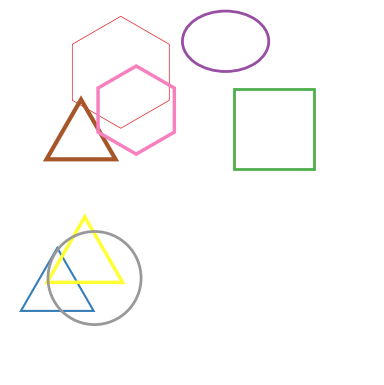[{"shape": "hexagon", "thickness": 0.5, "radius": 0.73, "center": [0.314, 0.812]}, {"shape": "triangle", "thickness": 1.5, "radius": 0.55, "center": [0.149, 0.247]}, {"shape": "square", "thickness": 2, "radius": 0.52, "center": [0.711, 0.665]}, {"shape": "oval", "thickness": 2, "radius": 0.56, "center": [0.586, 0.893]}, {"shape": "triangle", "thickness": 2.5, "radius": 0.57, "center": [0.22, 0.323]}, {"shape": "triangle", "thickness": 3, "radius": 0.52, "center": [0.21, 0.638]}, {"shape": "hexagon", "thickness": 2.5, "radius": 0.57, "center": [0.354, 0.714]}, {"shape": "circle", "thickness": 2, "radius": 0.6, "center": [0.246, 0.278]}]